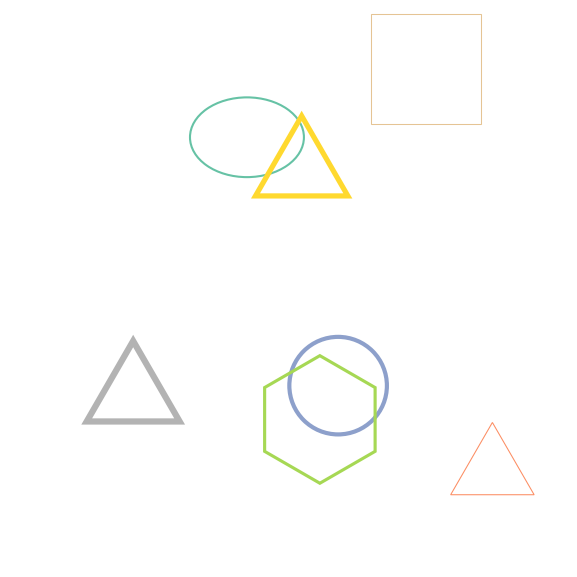[{"shape": "oval", "thickness": 1, "radius": 0.49, "center": [0.428, 0.761]}, {"shape": "triangle", "thickness": 0.5, "radius": 0.42, "center": [0.853, 0.184]}, {"shape": "circle", "thickness": 2, "radius": 0.42, "center": [0.585, 0.331]}, {"shape": "hexagon", "thickness": 1.5, "radius": 0.55, "center": [0.554, 0.273]}, {"shape": "triangle", "thickness": 2.5, "radius": 0.46, "center": [0.522, 0.706]}, {"shape": "square", "thickness": 0.5, "radius": 0.48, "center": [0.737, 0.879]}, {"shape": "triangle", "thickness": 3, "radius": 0.46, "center": [0.231, 0.316]}]